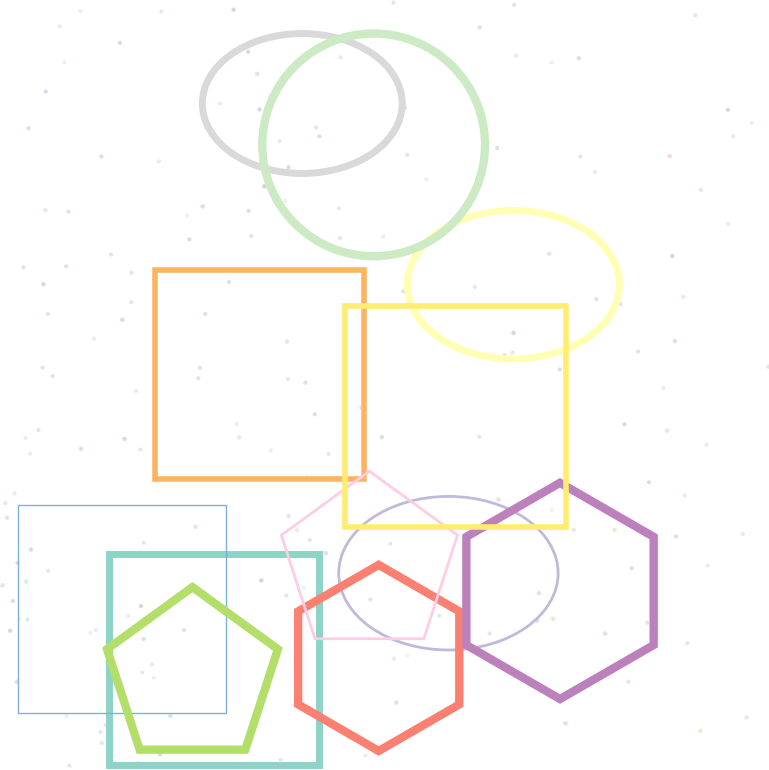[{"shape": "square", "thickness": 2.5, "radius": 0.68, "center": [0.278, 0.144]}, {"shape": "oval", "thickness": 2.5, "radius": 0.69, "center": [0.667, 0.63]}, {"shape": "oval", "thickness": 1, "radius": 0.71, "center": [0.582, 0.256]}, {"shape": "hexagon", "thickness": 3, "radius": 0.6, "center": [0.492, 0.146]}, {"shape": "square", "thickness": 0.5, "radius": 0.68, "center": [0.158, 0.209]}, {"shape": "square", "thickness": 2, "radius": 0.68, "center": [0.337, 0.513]}, {"shape": "pentagon", "thickness": 3, "radius": 0.58, "center": [0.25, 0.121]}, {"shape": "pentagon", "thickness": 1, "radius": 0.6, "center": [0.48, 0.268]}, {"shape": "oval", "thickness": 2.5, "radius": 0.65, "center": [0.393, 0.866]}, {"shape": "hexagon", "thickness": 3, "radius": 0.7, "center": [0.727, 0.233]}, {"shape": "circle", "thickness": 3, "radius": 0.72, "center": [0.485, 0.812]}, {"shape": "square", "thickness": 2, "radius": 0.72, "center": [0.592, 0.459]}]